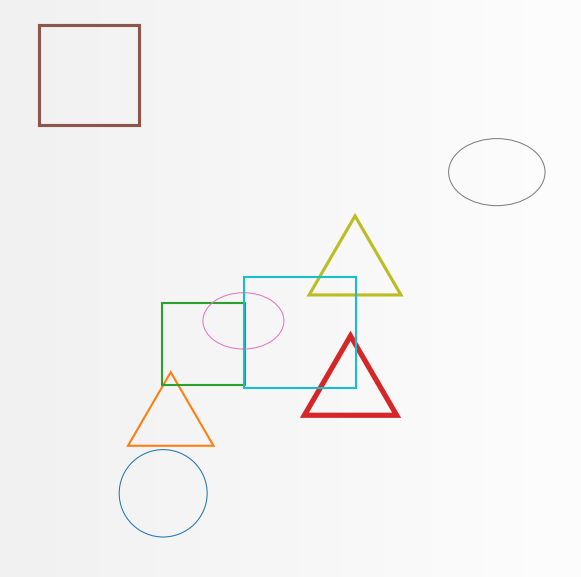[{"shape": "circle", "thickness": 0.5, "radius": 0.38, "center": [0.281, 0.145]}, {"shape": "triangle", "thickness": 1, "radius": 0.42, "center": [0.294, 0.27]}, {"shape": "square", "thickness": 1, "radius": 0.36, "center": [0.35, 0.403]}, {"shape": "triangle", "thickness": 2.5, "radius": 0.46, "center": [0.603, 0.326]}, {"shape": "square", "thickness": 1.5, "radius": 0.43, "center": [0.153, 0.87]}, {"shape": "oval", "thickness": 0.5, "radius": 0.35, "center": [0.419, 0.444]}, {"shape": "oval", "thickness": 0.5, "radius": 0.41, "center": [0.855, 0.701]}, {"shape": "triangle", "thickness": 1.5, "radius": 0.46, "center": [0.611, 0.534]}, {"shape": "square", "thickness": 1, "radius": 0.48, "center": [0.516, 0.423]}]